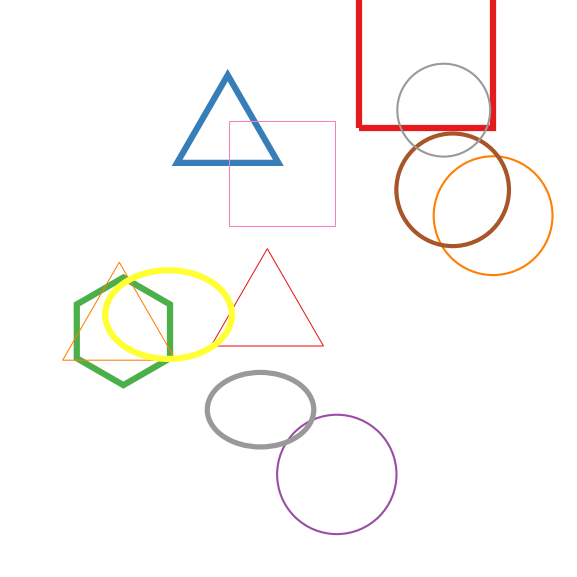[{"shape": "square", "thickness": 3, "radius": 0.58, "center": [0.737, 0.893]}, {"shape": "triangle", "thickness": 0.5, "radius": 0.56, "center": [0.463, 0.456]}, {"shape": "triangle", "thickness": 3, "radius": 0.51, "center": [0.394, 0.768]}, {"shape": "hexagon", "thickness": 3, "radius": 0.47, "center": [0.214, 0.425]}, {"shape": "circle", "thickness": 1, "radius": 0.52, "center": [0.583, 0.178]}, {"shape": "triangle", "thickness": 0.5, "radius": 0.57, "center": [0.207, 0.432]}, {"shape": "circle", "thickness": 1, "radius": 0.51, "center": [0.854, 0.626]}, {"shape": "oval", "thickness": 3, "radius": 0.55, "center": [0.292, 0.454]}, {"shape": "circle", "thickness": 2, "radius": 0.49, "center": [0.784, 0.67]}, {"shape": "square", "thickness": 0.5, "radius": 0.45, "center": [0.488, 0.699]}, {"shape": "circle", "thickness": 1, "radius": 0.4, "center": [0.768, 0.808]}, {"shape": "oval", "thickness": 2.5, "radius": 0.46, "center": [0.451, 0.29]}]